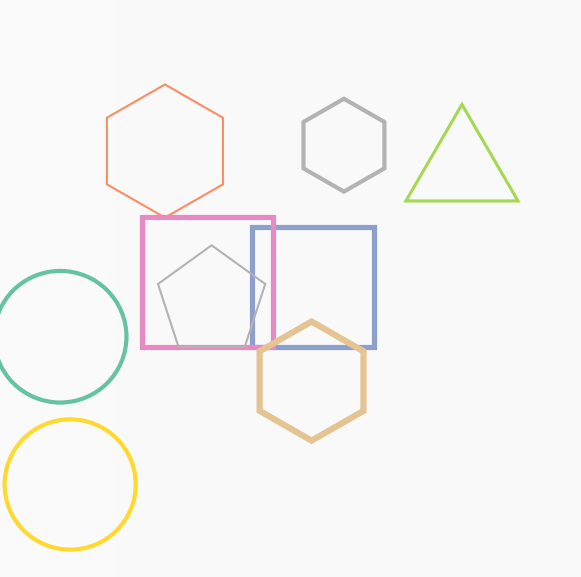[{"shape": "circle", "thickness": 2, "radius": 0.57, "center": [0.104, 0.416]}, {"shape": "hexagon", "thickness": 1, "radius": 0.58, "center": [0.284, 0.738]}, {"shape": "square", "thickness": 2.5, "radius": 0.52, "center": [0.539, 0.502]}, {"shape": "square", "thickness": 2.5, "radius": 0.56, "center": [0.357, 0.511]}, {"shape": "triangle", "thickness": 1.5, "radius": 0.56, "center": [0.795, 0.707]}, {"shape": "circle", "thickness": 2, "radius": 0.56, "center": [0.121, 0.16]}, {"shape": "hexagon", "thickness": 3, "radius": 0.52, "center": [0.536, 0.339]}, {"shape": "hexagon", "thickness": 2, "radius": 0.4, "center": [0.592, 0.748]}, {"shape": "pentagon", "thickness": 1, "radius": 0.49, "center": [0.364, 0.477]}]